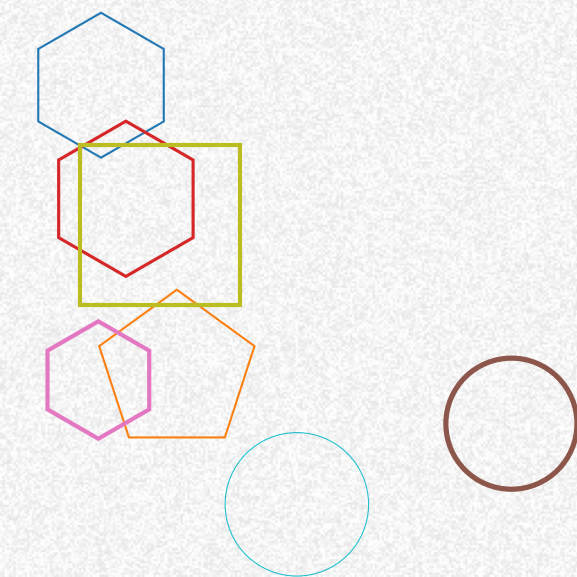[{"shape": "hexagon", "thickness": 1, "radius": 0.63, "center": [0.175, 0.852]}, {"shape": "pentagon", "thickness": 1, "radius": 0.71, "center": [0.306, 0.356]}, {"shape": "hexagon", "thickness": 1.5, "radius": 0.67, "center": [0.218, 0.655]}, {"shape": "circle", "thickness": 2.5, "radius": 0.57, "center": [0.886, 0.265]}, {"shape": "hexagon", "thickness": 2, "radius": 0.51, "center": [0.17, 0.341]}, {"shape": "square", "thickness": 2, "radius": 0.7, "center": [0.277, 0.61]}, {"shape": "circle", "thickness": 0.5, "radius": 0.62, "center": [0.514, 0.126]}]